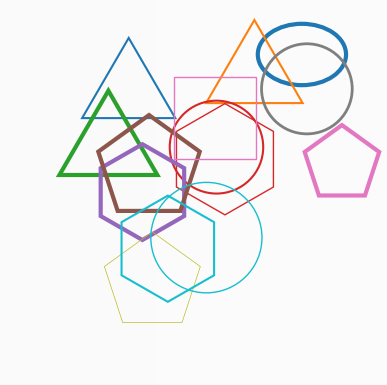[{"shape": "oval", "thickness": 3, "radius": 0.57, "center": [0.779, 0.858]}, {"shape": "triangle", "thickness": 1.5, "radius": 0.69, "center": [0.332, 0.763]}, {"shape": "triangle", "thickness": 1.5, "radius": 0.72, "center": [0.656, 0.804]}, {"shape": "triangle", "thickness": 3, "radius": 0.73, "center": [0.28, 0.618]}, {"shape": "hexagon", "thickness": 1, "radius": 0.72, "center": [0.58, 0.586]}, {"shape": "circle", "thickness": 1.5, "radius": 0.6, "center": [0.559, 0.618]}, {"shape": "hexagon", "thickness": 3, "radius": 0.62, "center": [0.368, 0.501]}, {"shape": "pentagon", "thickness": 3, "radius": 0.69, "center": [0.385, 0.564]}, {"shape": "pentagon", "thickness": 3, "radius": 0.51, "center": [0.882, 0.574]}, {"shape": "square", "thickness": 1, "radius": 0.53, "center": [0.554, 0.693]}, {"shape": "circle", "thickness": 2, "radius": 0.58, "center": [0.792, 0.769]}, {"shape": "pentagon", "thickness": 0.5, "radius": 0.65, "center": [0.393, 0.267]}, {"shape": "hexagon", "thickness": 1.5, "radius": 0.69, "center": [0.433, 0.354]}, {"shape": "circle", "thickness": 1, "radius": 0.72, "center": [0.533, 0.383]}]